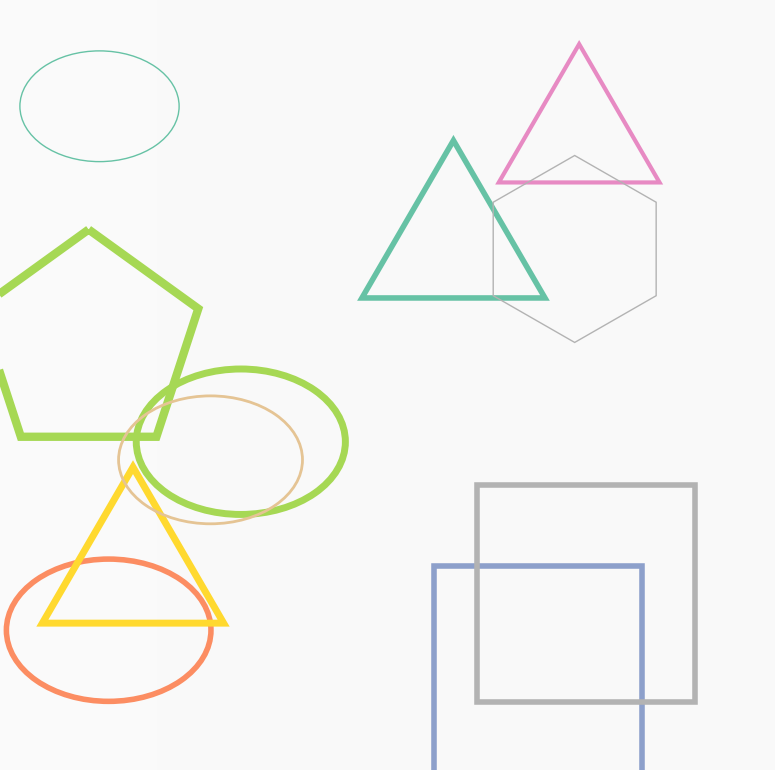[{"shape": "oval", "thickness": 0.5, "radius": 0.51, "center": [0.128, 0.862]}, {"shape": "triangle", "thickness": 2, "radius": 0.68, "center": [0.585, 0.681]}, {"shape": "oval", "thickness": 2, "radius": 0.66, "center": [0.14, 0.182]}, {"shape": "square", "thickness": 2, "radius": 0.67, "center": [0.694, 0.131]}, {"shape": "triangle", "thickness": 1.5, "radius": 0.6, "center": [0.747, 0.823]}, {"shape": "oval", "thickness": 2.5, "radius": 0.67, "center": [0.311, 0.426]}, {"shape": "pentagon", "thickness": 3, "radius": 0.74, "center": [0.114, 0.553]}, {"shape": "triangle", "thickness": 2.5, "radius": 0.68, "center": [0.172, 0.258]}, {"shape": "oval", "thickness": 1, "radius": 0.59, "center": [0.272, 0.403]}, {"shape": "square", "thickness": 2, "radius": 0.7, "center": [0.756, 0.23]}, {"shape": "hexagon", "thickness": 0.5, "radius": 0.61, "center": [0.742, 0.677]}]